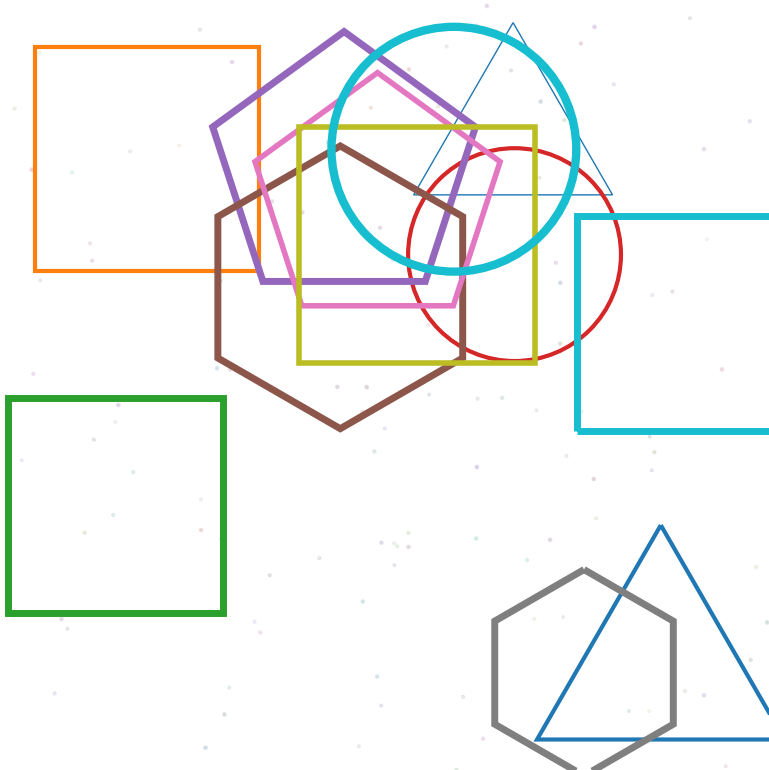[{"shape": "triangle", "thickness": 0.5, "radius": 0.75, "center": [0.666, 0.822]}, {"shape": "triangle", "thickness": 1.5, "radius": 0.93, "center": [0.858, 0.132]}, {"shape": "square", "thickness": 1.5, "radius": 0.73, "center": [0.191, 0.793]}, {"shape": "square", "thickness": 2.5, "radius": 0.7, "center": [0.15, 0.343]}, {"shape": "circle", "thickness": 1.5, "radius": 0.69, "center": [0.668, 0.669]}, {"shape": "pentagon", "thickness": 2.5, "radius": 0.9, "center": [0.447, 0.78]}, {"shape": "hexagon", "thickness": 2.5, "radius": 0.92, "center": [0.442, 0.627]}, {"shape": "pentagon", "thickness": 2, "radius": 0.84, "center": [0.49, 0.738]}, {"shape": "hexagon", "thickness": 2.5, "radius": 0.67, "center": [0.758, 0.126]}, {"shape": "square", "thickness": 2, "radius": 0.77, "center": [0.541, 0.681]}, {"shape": "square", "thickness": 2.5, "radius": 0.7, "center": [0.889, 0.58]}, {"shape": "circle", "thickness": 3, "radius": 0.79, "center": [0.589, 0.806]}]